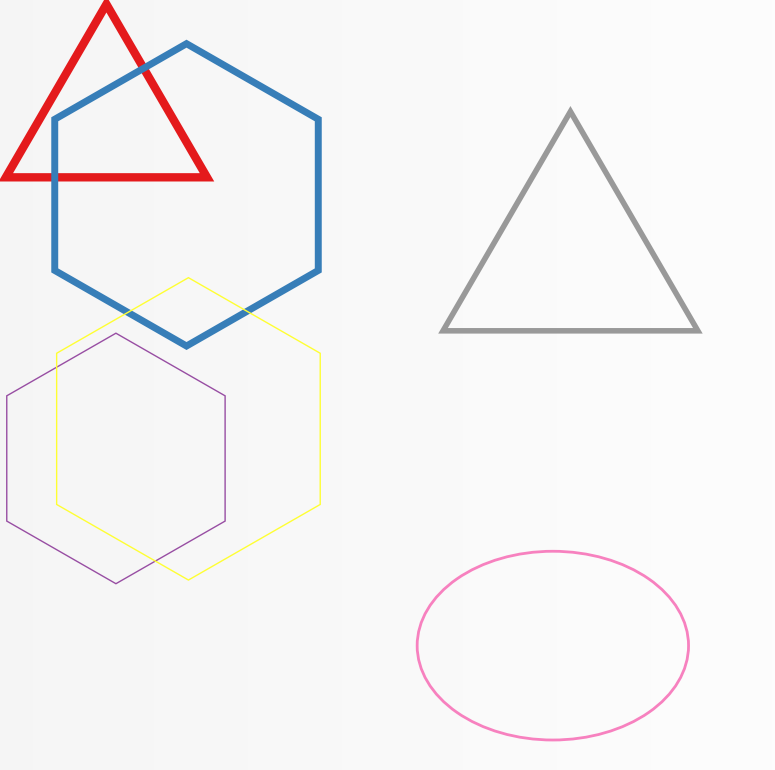[{"shape": "triangle", "thickness": 3, "radius": 0.75, "center": [0.137, 0.845]}, {"shape": "hexagon", "thickness": 2.5, "radius": 0.98, "center": [0.241, 0.747]}, {"shape": "hexagon", "thickness": 0.5, "radius": 0.81, "center": [0.15, 0.405]}, {"shape": "hexagon", "thickness": 0.5, "radius": 0.98, "center": [0.243, 0.443]}, {"shape": "oval", "thickness": 1, "radius": 0.88, "center": [0.713, 0.162]}, {"shape": "triangle", "thickness": 2, "radius": 0.95, "center": [0.736, 0.665]}]